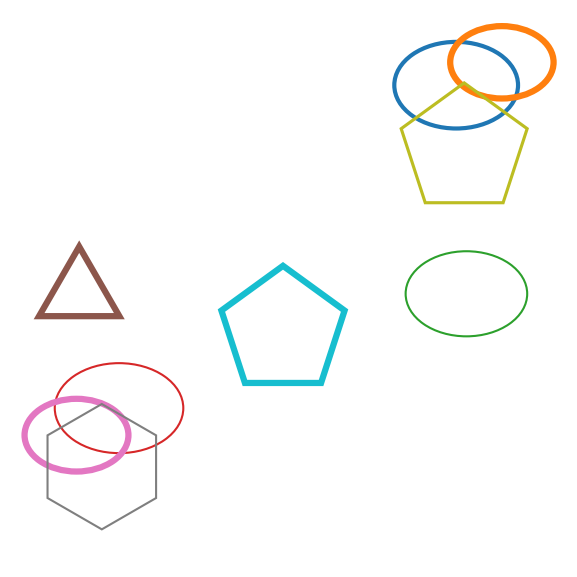[{"shape": "oval", "thickness": 2, "radius": 0.54, "center": [0.79, 0.852]}, {"shape": "oval", "thickness": 3, "radius": 0.45, "center": [0.869, 0.891]}, {"shape": "oval", "thickness": 1, "radius": 0.53, "center": [0.808, 0.49]}, {"shape": "oval", "thickness": 1, "radius": 0.56, "center": [0.206, 0.292]}, {"shape": "triangle", "thickness": 3, "radius": 0.4, "center": [0.137, 0.492]}, {"shape": "oval", "thickness": 3, "radius": 0.45, "center": [0.132, 0.246]}, {"shape": "hexagon", "thickness": 1, "radius": 0.54, "center": [0.176, 0.191]}, {"shape": "pentagon", "thickness": 1.5, "radius": 0.57, "center": [0.804, 0.741]}, {"shape": "pentagon", "thickness": 3, "radius": 0.56, "center": [0.49, 0.427]}]